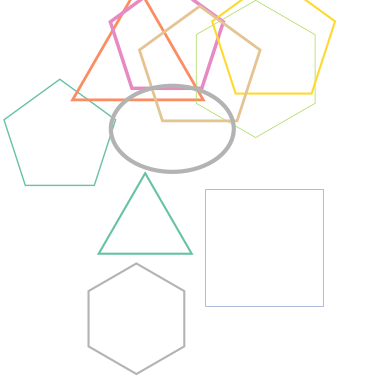[{"shape": "triangle", "thickness": 1.5, "radius": 0.7, "center": [0.377, 0.411]}, {"shape": "pentagon", "thickness": 1, "radius": 0.76, "center": [0.155, 0.642]}, {"shape": "triangle", "thickness": 2, "radius": 0.98, "center": [0.358, 0.839]}, {"shape": "square", "thickness": 0.5, "radius": 0.76, "center": [0.686, 0.358]}, {"shape": "pentagon", "thickness": 2.5, "radius": 0.77, "center": [0.433, 0.896]}, {"shape": "hexagon", "thickness": 0.5, "radius": 0.89, "center": [0.664, 0.821]}, {"shape": "pentagon", "thickness": 1.5, "radius": 0.84, "center": [0.711, 0.893]}, {"shape": "pentagon", "thickness": 2, "radius": 0.82, "center": [0.519, 0.819]}, {"shape": "oval", "thickness": 3, "radius": 0.8, "center": [0.448, 0.665]}, {"shape": "hexagon", "thickness": 1.5, "radius": 0.72, "center": [0.354, 0.172]}]